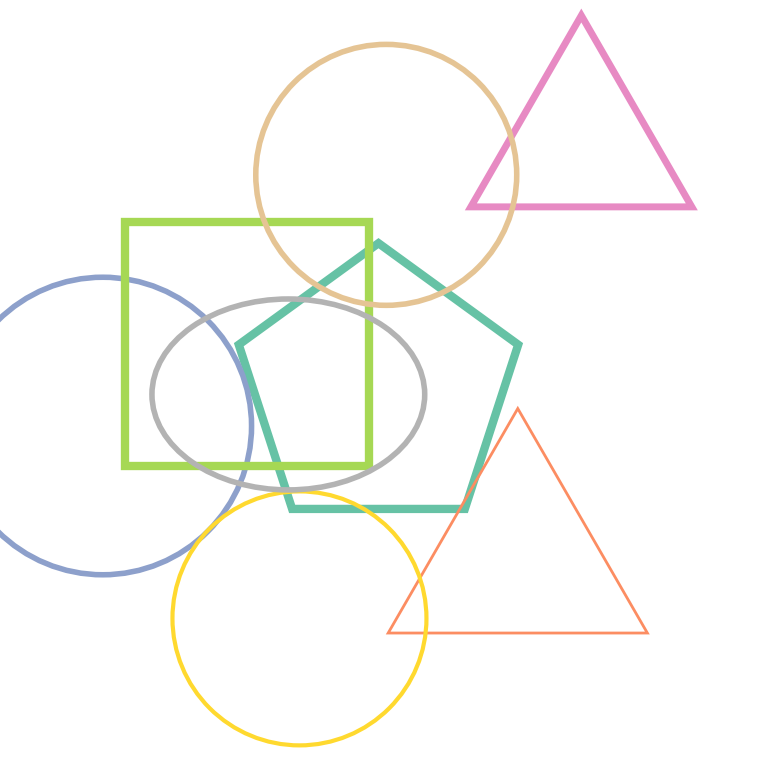[{"shape": "pentagon", "thickness": 3, "radius": 0.95, "center": [0.492, 0.493]}, {"shape": "triangle", "thickness": 1, "radius": 0.97, "center": [0.672, 0.275]}, {"shape": "circle", "thickness": 2, "radius": 0.97, "center": [0.134, 0.447]}, {"shape": "triangle", "thickness": 2.5, "radius": 0.83, "center": [0.755, 0.814]}, {"shape": "square", "thickness": 3, "radius": 0.79, "center": [0.321, 0.553]}, {"shape": "circle", "thickness": 1.5, "radius": 0.82, "center": [0.389, 0.197]}, {"shape": "circle", "thickness": 2, "radius": 0.85, "center": [0.502, 0.773]}, {"shape": "oval", "thickness": 2, "radius": 0.89, "center": [0.374, 0.488]}]